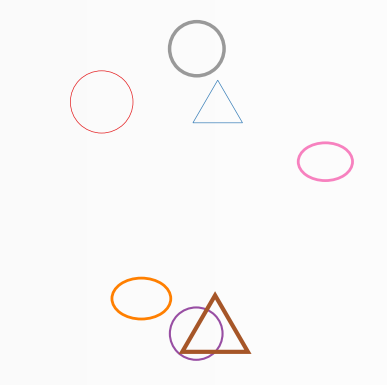[{"shape": "circle", "thickness": 0.5, "radius": 0.4, "center": [0.262, 0.735]}, {"shape": "triangle", "thickness": 0.5, "radius": 0.37, "center": [0.562, 0.718]}, {"shape": "circle", "thickness": 1.5, "radius": 0.34, "center": [0.506, 0.133]}, {"shape": "oval", "thickness": 2, "radius": 0.38, "center": [0.365, 0.225]}, {"shape": "triangle", "thickness": 3, "radius": 0.49, "center": [0.555, 0.135]}, {"shape": "oval", "thickness": 2, "radius": 0.35, "center": [0.84, 0.58]}, {"shape": "circle", "thickness": 2.5, "radius": 0.35, "center": [0.508, 0.873]}]